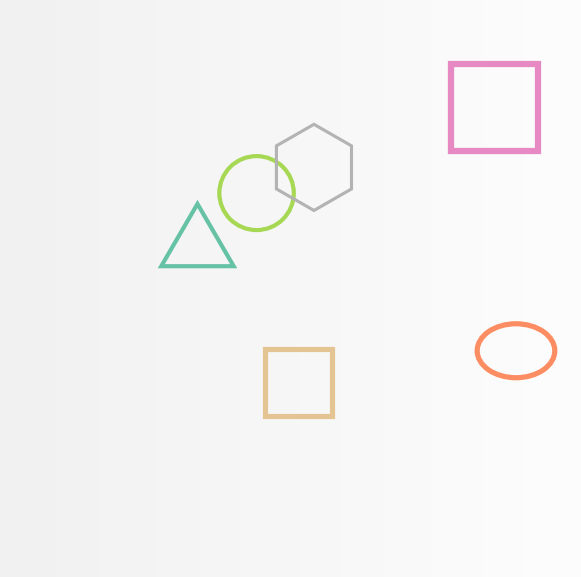[{"shape": "triangle", "thickness": 2, "radius": 0.36, "center": [0.34, 0.574]}, {"shape": "oval", "thickness": 2.5, "radius": 0.33, "center": [0.888, 0.392]}, {"shape": "square", "thickness": 3, "radius": 0.38, "center": [0.851, 0.813]}, {"shape": "circle", "thickness": 2, "radius": 0.32, "center": [0.441, 0.665]}, {"shape": "square", "thickness": 2.5, "radius": 0.29, "center": [0.514, 0.338]}, {"shape": "hexagon", "thickness": 1.5, "radius": 0.37, "center": [0.54, 0.709]}]